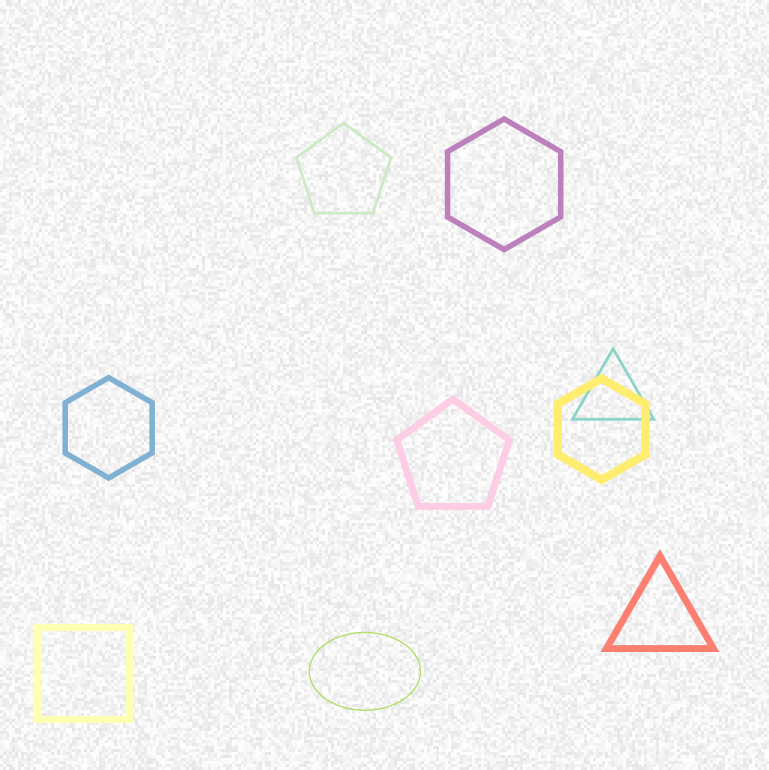[{"shape": "triangle", "thickness": 1, "radius": 0.31, "center": [0.796, 0.486]}, {"shape": "square", "thickness": 2.5, "radius": 0.3, "center": [0.108, 0.126]}, {"shape": "triangle", "thickness": 2.5, "radius": 0.4, "center": [0.857, 0.198]}, {"shape": "hexagon", "thickness": 2, "radius": 0.33, "center": [0.141, 0.444]}, {"shape": "oval", "thickness": 0.5, "radius": 0.36, "center": [0.474, 0.128]}, {"shape": "pentagon", "thickness": 2.5, "radius": 0.38, "center": [0.588, 0.405]}, {"shape": "hexagon", "thickness": 2, "radius": 0.42, "center": [0.655, 0.761]}, {"shape": "pentagon", "thickness": 1, "radius": 0.32, "center": [0.446, 0.775]}, {"shape": "hexagon", "thickness": 3, "radius": 0.33, "center": [0.781, 0.443]}]